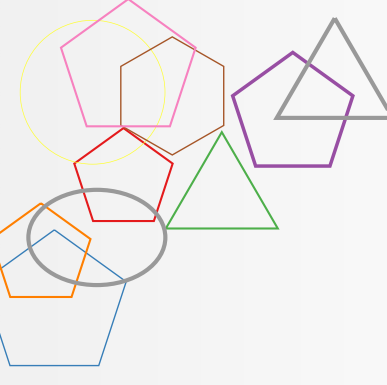[{"shape": "pentagon", "thickness": 1.5, "radius": 0.67, "center": [0.319, 0.534]}, {"shape": "pentagon", "thickness": 1, "radius": 0.97, "center": [0.14, 0.208]}, {"shape": "triangle", "thickness": 1.5, "radius": 0.83, "center": [0.572, 0.49]}, {"shape": "pentagon", "thickness": 2.5, "radius": 0.82, "center": [0.756, 0.701]}, {"shape": "pentagon", "thickness": 1.5, "radius": 0.67, "center": [0.106, 0.338]}, {"shape": "circle", "thickness": 0.5, "radius": 0.93, "center": [0.239, 0.76]}, {"shape": "hexagon", "thickness": 1, "radius": 0.77, "center": [0.445, 0.751]}, {"shape": "pentagon", "thickness": 1.5, "radius": 0.91, "center": [0.331, 0.82]}, {"shape": "oval", "thickness": 3, "radius": 0.88, "center": [0.25, 0.383]}, {"shape": "triangle", "thickness": 3, "radius": 0.86, "center": [0.864, 0.78]}]